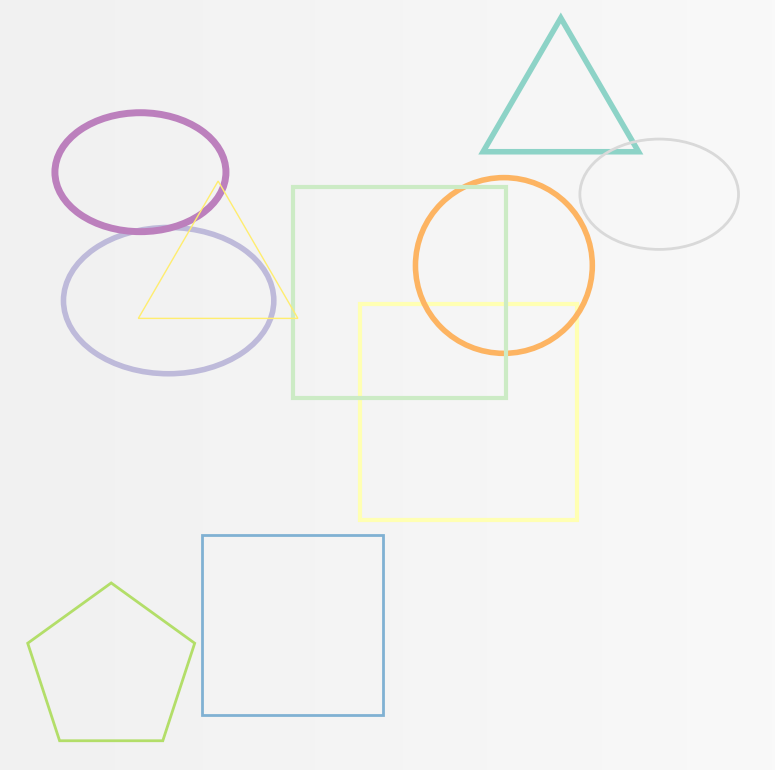[{"shape": "triangle", "thickness": 2, "radius": 0.58, "center": [0.724, 0.861]}, {"shape": "square", "thickness": 1.5, "radius": 0.7, "center": [0.604, 0.465]}, {"shape": "oval", "thickness": 2, "radius": 0.68, "center": [0.218, 0.61]}, {"shape": "square", "thickness": 1, "radius": 0.58, "center": [0.377, 0.189]}, {"shape": "circle", "thickness": 2, "radius": 0.57, "center": [0.65, 0.655]}, {"shape": "pentagon", "thickness": 1, "radius": 0.57, "center": [0.143, 0.13]}, {"shape": "oval", "thickness": 1, "radius": 0.51, "center": [0.851, 0.748]}, {"shape": "oval", "thickness": 2.5, "radius": 0.55, "center": [0.181, 0.776]}, {"shape": "square", "thickness": 1.5, "radius": 0.69, "center": [0.515, 0.62]}, {"shape": "triangle", "thickness": 0.5, "radius": 0.59, "center": [0.281, 0.646]}]